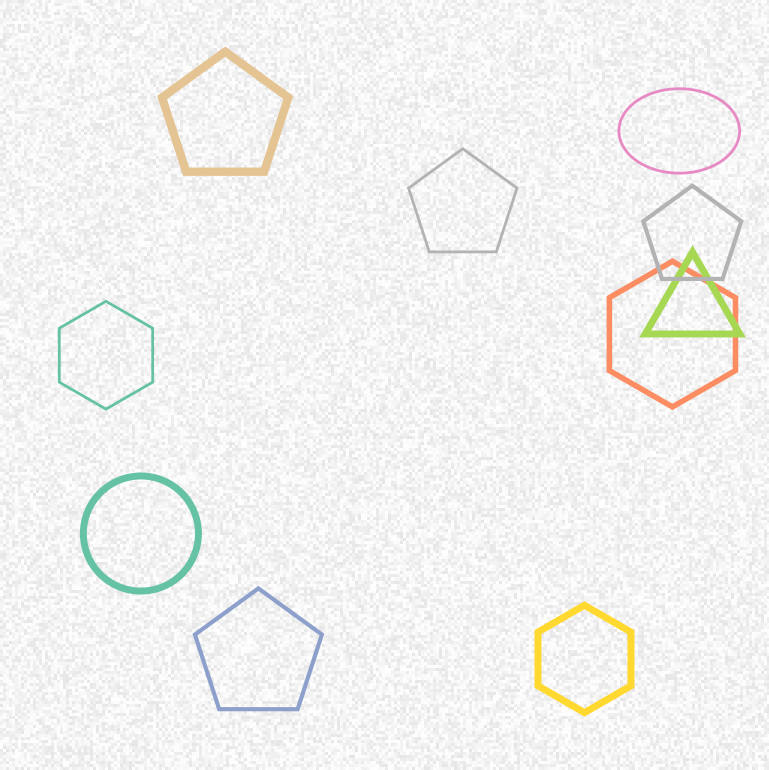[{"shape": "circle", "thickness": 2.5, "radius": 0.37, "center": [0.183, 0.307]}, {"shape": "hexagon", "thickness": 1, "radius": 0.35, "center": [0.138, 0.539]}, {"shape": "hexagon", "thickness": 2, "radius": 0.47, "center": [0.873, 0.566]}, {"shape": "pentagon", "thickness": 1.5, "radius": 0.43, "center": [0.336, 0.149]}, {"shape": "oval", "thickness": 1, "radius": 0.39, "center": [0.882, 0.83]}, {"shape": "triangle", "thickness": 2.5, "radius": 0.35, "center": [0.899, 0.602]}, {"shape": "hexagon", "thickness": 2.5, "radius": 0.35, "center": [0.759, 0.144]}, {"shape": "pentagon", "thickness": 3, "radius": 0.43, "center": [0.292, 0.847]}, {"shape": "pentagon", "thickness": 1.5, "radius": 0.33, "center": [0.899, 0.692]}, {"shape": "pentagon", "thickness": 1, "radius": 0.37, "center": [0.601, 0.733]}]